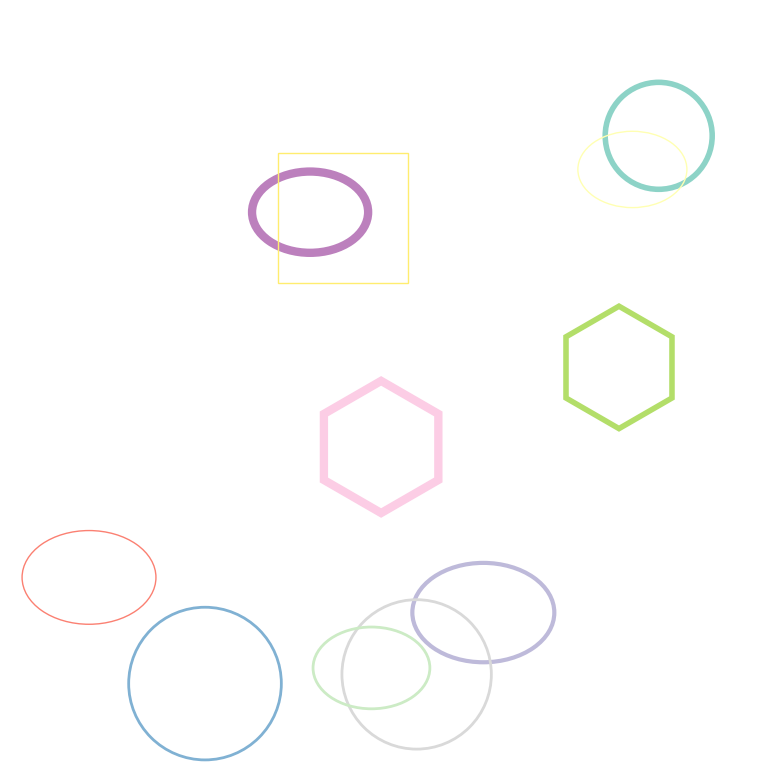[{"shape": "circle", "thickness": 2, "radius": 0.35, "center": [0.855, 0.824]}, {"shape": "oval", "thickness": 0.5, "radius": 0.35, "center": [0.821, 0.78]}, {"shape": "oval", "thickness": 1.5, "radius": 0.46, "center": [0.628, 0.204]}, {"shape": "oval", "thickness": 0.5, "radius": 0.43, "center": [0.116, 0.25]}, {"shape": "circle", "thickness": 1, "radius": 0.5, "center": [0.266, 0.112]}, {"shape": "hexagon", "thickness": 2, "radius": 0.4, "center": [0.804, 0.523]}, {"shape": "hexagon", "thickness": 3, "radius": 0.43, "center": [0.495, 0.42]}, {"shape": "circle", "thickness": 1, "radius": 0.49, "center": [0.541, 0.124]}, {"shape": "oval", "thickness": 3, "radius": 0.38, "center": [0.403, 0.724]}, {"shape": "oval", "thickness": 1, "radius": 0.38, "center": [0.482, 0.133]}, {"shape": "square", "thickness": 0.5, "radius": 0.42, "center": [0.445, 0.717]}]